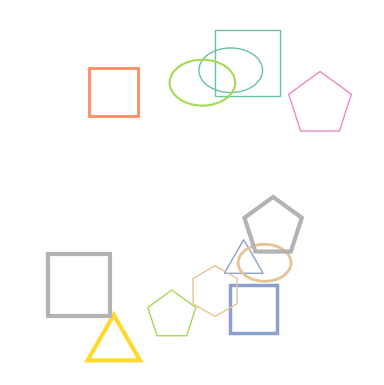[{"shape": "oval", "thickness": 1, "radius": 0.41, "center": [0.599, 0.818]}, {"shape": "square", "thickness": 1, "radius": 0.43, "center": [0.643, 0.836]}, {"shape": "square", "thickness": 2, "radius": 0.32, "center": [0.295, 0.761]}, {"shape": "square", "thickness": 2.5, "radius": 0.31, "center": [0.658, 0.197]}, {"shape": "triangle", "thickness": 1, "radius": 0.29, "center": [0.633, 0.319]}, {"shape": "pentagon", "thickness": 1, "radius": 0.43, "center": [0.831, 0.729]}, {"shape": "oval", "thickness": 1.5, "radius": 0.43, "center": [0.526, 0.785]}, {"shape": "pentagon", "thickness": 1, "radius": 0.33, "center": [0.446, 0.181]}, {"shape": "triangle", "thickness": 3, "radius": 0.39, "center": [0.296, 0.103]}, {"shape": "hexagon", "thickness": 1, "radius": 0.33, "center": [0.559, 0.244]}, {"shape": "oval", "thickness": 2, "radius": 0.34, "center": [0.687, 0.317]}, {"shape": "pentagon", "thickness": 3, "radius": 0.39, "center": [0.709, 0.41]}, {"shape": "square", "thickness": 3, "radius": 0.41, "center": [0.205, 0.26]}]